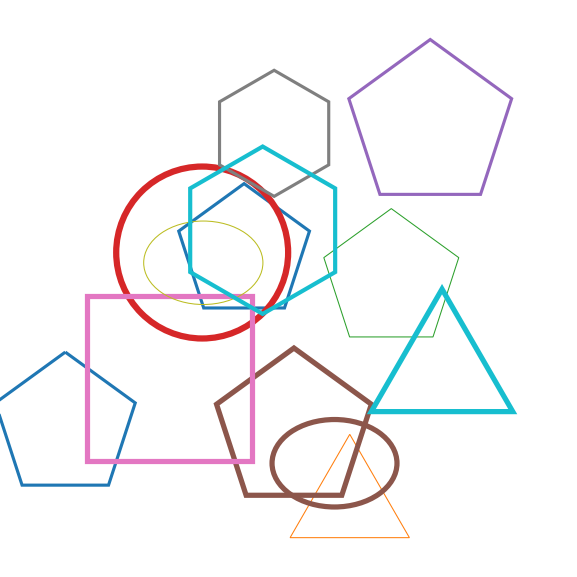[{"shape": "pentagon", "thickness": 1.5, "radius": 0.64, "center": [0.113, 0.262]}, {"shape": "pentagon", "thickness": 1.5, "radius": 0.6, "center": [0.423, 0.562]}, {"shape": "triangle", "thickness": 0.5, "radius": 0.6, "center": [0.606, 0.128]}, {"shape": "pentagon", "thickness": 0.5, "radius": 0.61, "center": [0.678, 0.515]}, {"shape": "circle", "thickness": 3, "radius": 0.74, "center": [0.35, 0.562]}, {"shape": "pentagon", "thickness": 1.5, "radius": 0.74, "center": [0.745, 0.782]}, {"shape": "oval", "thickness": 2.5, "radius": 0.54, "center": [0.579, 0.197]}, {"shape": "pentagon", "thickness": 2.5, "radius": 0.7, "center": [0.509, 0.256]}, {"shape": "square", "thickness": 2.5, "radius": 0.71, "center": [0.294, 0.344]}, {"shape": "hexagon", "thickness": 1.5, "radius": 0.55, "center": [0.475, 0.768]}, {"shape": "oval", "thickness": 0.5, "radius": 0.52, "center": [0.352, 0.544]}, {"shape": "hexagon", "thickness": 2, "radius": 0.72, "center": [0.455, 0.6]}, {"shape": "triangle", "thickness": 2.5, "radius": 0.71, "center": [0.765, 0.357]}]